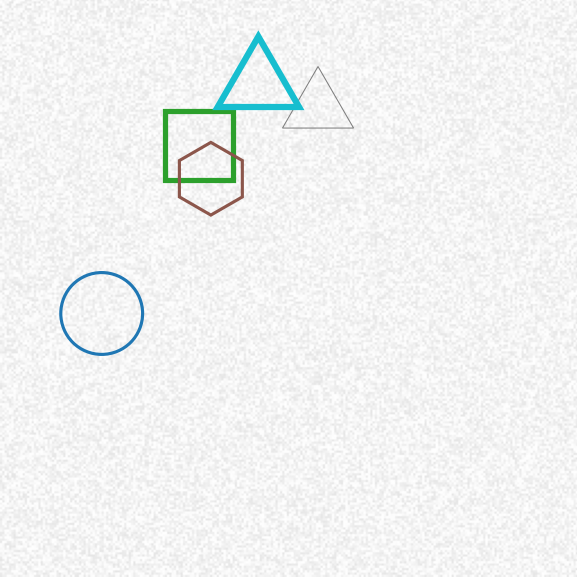[{"shape": "circle", "thickness": 1.5, "radius": 0.35, "center": [0.176, 0.456]}, {"shape": "square", "thickness": 2.5, "radius": 0.3, "center": [0.344, 0.747]}, {"shape": "hexagon", "thickness": 1.5, "radius": 0.31, "center": [0.365, 0.69]}, {"shape": "triangle", "thickness": 0.5, "radius": 0.36, "center": [0.551, 0.813]}, {"shape": "triangle", "thickness": 3, "radius": 0.41, "center": [0.447, 0.855]}]